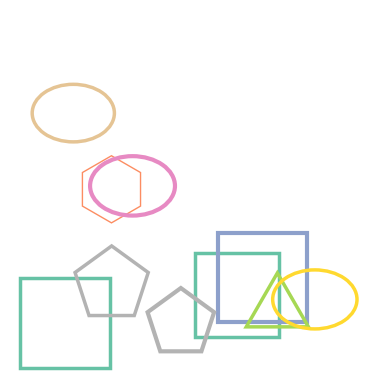[{"shape": "square", "thickness": 2.5, "radius": 0.55, "center": [0.616, 0.234]}, {"shape": "square", "thickness": 2.5, "radius": 0.59, "center": [0.168, 0.161]}, {"shape": "hexagon", "thickness": 1, "radius": 0.44, "center": [0.29, 0.508]}, {"shape": "square", "thickness": 3, "radius": 0.58, "center": [0.682, 0.279]}, {"shape": "oval", "thickness": 3, "radius": 0.55, "center": [0.344, 0.517]}, {"shape": "triangle", "thickness": 2.5, "radius": 0.47, "center": [0.72, 0.198]}, {"shape": "oval", "thickness": 2.5, "radius": 0.55, "center": [0.818, 0.222]}, {"shape": "oval", "thickness": 2.5, "radius": 0.53, "center": [0.19, 0.706]}, {"shape": "pentagon", "thickness": 2.5, "radius": 0.5, "center": [0.29, 0.261]}, {"shape": "pentagon", "thickness": 3, "radius": 0.45, "center": [0.47, 0.161]}]